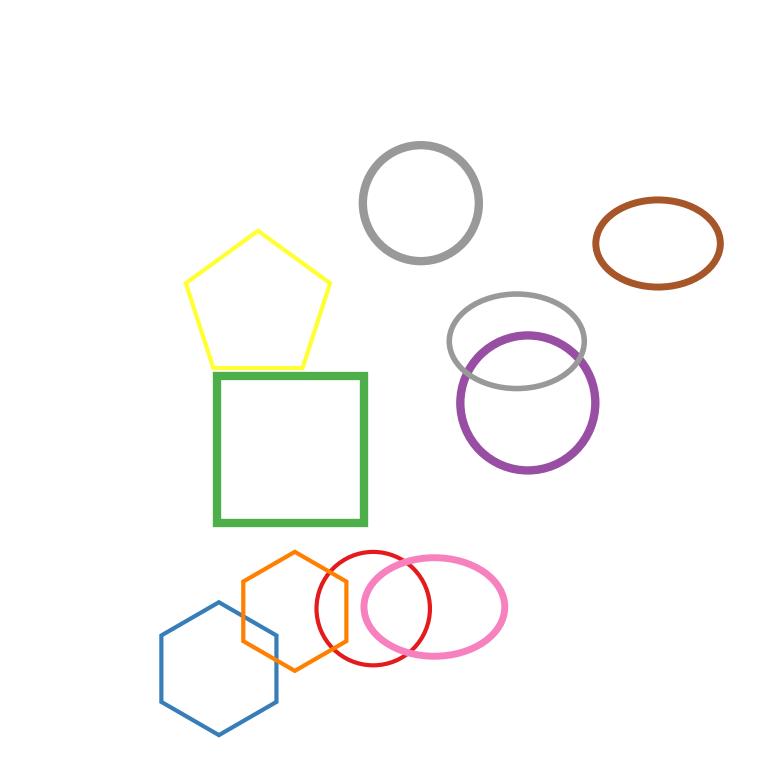[{"shape": "circle", "thickness": 1.5, "radius": 0.37, "center": [0.485, 0.21]}, {"shape": "hexagon", "thickness": 1.5, "radius": 0.43, "center": [0.284, 0.132]}, {"shape": "square", "thickness": 3, "radius": 0.48, "center": [0.377, 0.416]}, {"shape": "circle", "thickness": 3, "radius": 0.44, "center": [0.685, 0.477]}, {"shape": "hexagon", "thickness": 1.5, "radius": 0.39, "center": [0.383, 0.206]}, {"shape": "pentagon", "thickness": 1.5, "radius": 0.49, "center": [0.335, 0.602]}, {"shape": "oval", "thickness": 2.5, "radius": 0.4, "center": [0.855, 0.684]}, {"shape": "oval", "thickness": 2.5, "radius": 0.46, "center": [0.564, 0.212]}, {"shape": "circle", "thickness": 3, "radius": 0.38, "center": [0.547, 0.736]}, {"shape": "oval", "thickness": 2, "radius": 0.44, "center": [0.671, 0.557]}]